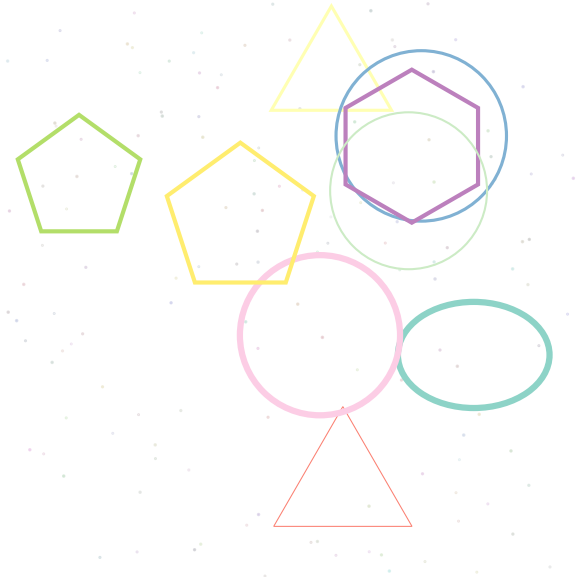[{"shape": "oval", "thickness": 3, "radius": 0.66, "center": [0.82, 0.384]}, {"shape": "triangle", "thickness": 1.5, "radius": 0.6, "center": [0.574, 0.868]}, {"shape": "triangle", "thickness": 0.5, "radius": 0.69, "center": [0.594, 0.157]}, {"shape": "circle", "thickness": 1.5, "radius": 0.74, "center": [0.729, 0.764]}, {"shape": "pentagon", "thickness": 2, "radius": 0.56, "center": [0.137, 0.689]}, {"shape": "circle", "thickness": 3, "radius": 0.69, "center": [0.554, 0.419]}, {"shape": "hexagon", "thickness": 2, "radius": 0.66, "center": [0.713, 0.746]}, {"shape": "circle", "thickness": 1, "radius": 0.68, "center": [0.708, 0.669]}, {"shape": "pentagon", "thickness": 2, "radius": 0.67, "center": [0.416, 0.618]}]